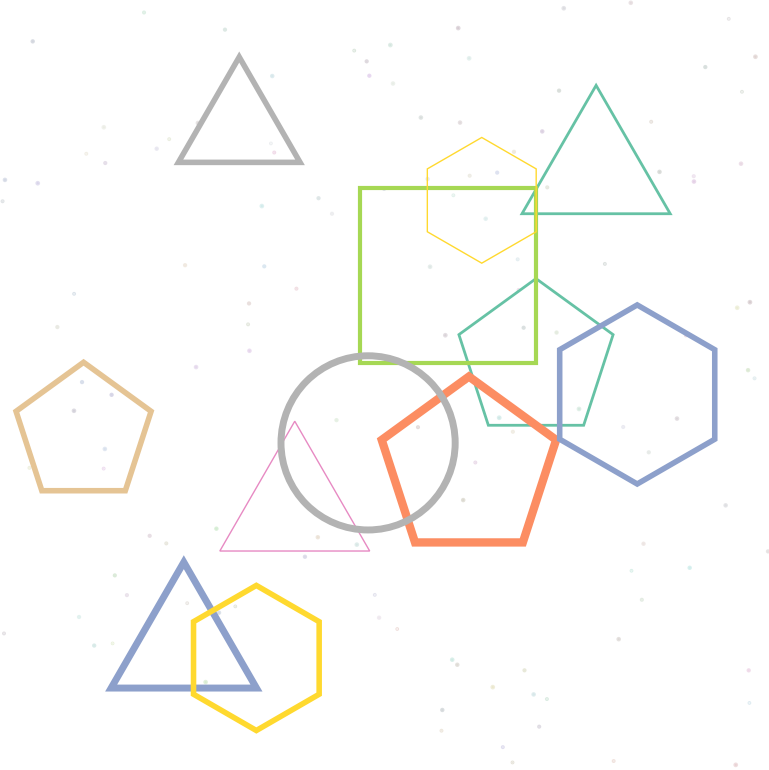[{"shape": "pentagon", "thickness": 1, "radius": 0.53, "center": [0.696, 0.533]}, {"shape": "triangle", "thickness": 1, "radius": 0.56, "center": [0.774, 0.778]}, {"shape": "pentagon", "thickness": 3, "radius": 0.6, "center": [0.609, 0.392]}, {"shape": "triangle", "thickness": 2.5, "radius": 0.54, "center": [0.239, 0.161]}, {"shape": "hexagon", "thickness": 2, "radius": 0.58, "center": [0.828, 0.488]}, {"shape": "triangle", "thickness": 0.5, "radius": 0.56, "center": [0.383, 0.341]}, {"shape": "square", "thickness": 1.5, "radius": 0.57, "center": [0.582, 0.642]}, {"shape": "hexagon", "thickness": 2, "radius": 0.47, "center": [0.333, 0.145]}, {"shape": "hexagon", "thickness": 0.5, "radius": 0.41, "center": [0.626, 0.74]}, {"shape": "pentagon", "thickness": 2, "radius": 0.46, "center": [0.109, 0.437]}, {"shape": "triangle", "thickness": 2, "radius": 0.46, "center": [0.311, 0.835]}, {"shape": "circle", "thickness": 2.5, "radius": 0.57, "center": [0.478, 0.425]}]